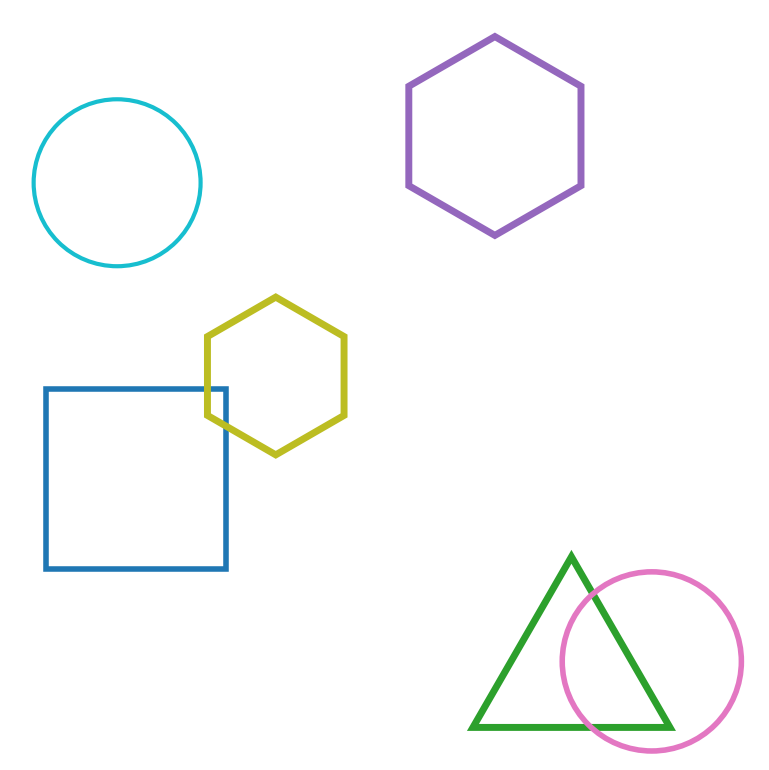[{"shape": "square", "thickness": 2, "radius": 0.58, "center": [0.177, 0.378]}, {"shape": "triangle", "thickness": 2.5, "radius": 0.74, "center": [0.742, 0.129]}, {"shape": "hexagon", "thickness": 2.5, "radius": 0.65, "center": [0.643, 0.823]}, {"shape": "circle", "thickness": 2, "radius": 0.58, "center": [0.846, 0.141]}, {"shape": "hexagon", "thickness": 2.5, "radius": 0.51, "center": [0.358, 0.512]}, {"shape": "circle", "thickness": 1.5, "radius": 0.54, "center": [0.152, 0.763]}]